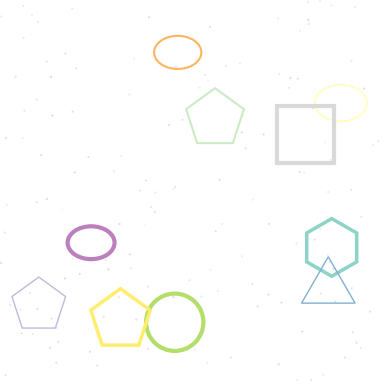[{"shape": "hexagon", "thickness": 2.5, "radius": 0.37, "center": [0.862, 0.357]}, {"shape": "oval", "thickness": 1, "radius": 0.34, "center": [0.886, 0.733]}, {"shape": "pentagon", "thickness": 1, "radius": 0.37, "center": [0.101, 0.207]}, {"shape": "triangle", "thickness": 1, "radius": 0.4, "center": [0.853, 0.253]}, {"shape": "oval", "thickness": 1.5, "radius": 0.31, "center": [0.462, 0.864]}, {"shape": "circle", "thickness": 3, "radius": 0.37, "center": [0.454, 0.163]}, {"shape": "square", "thickness": 3, "radius": 0.37, "center": [0.795, 0.651]}, {"shape": "oval", "thickness": 3, "radius": 0.3, "center": [0.237, 0.37]}, {"shape": "pentagon", "thickness": 1.5, "radius": 0.39, "center": [0.558, 0.692]}, {"shape": "pentagon", "thickness": 2.5, "radius": 0.41, "center": [0.313, 0.169]}]